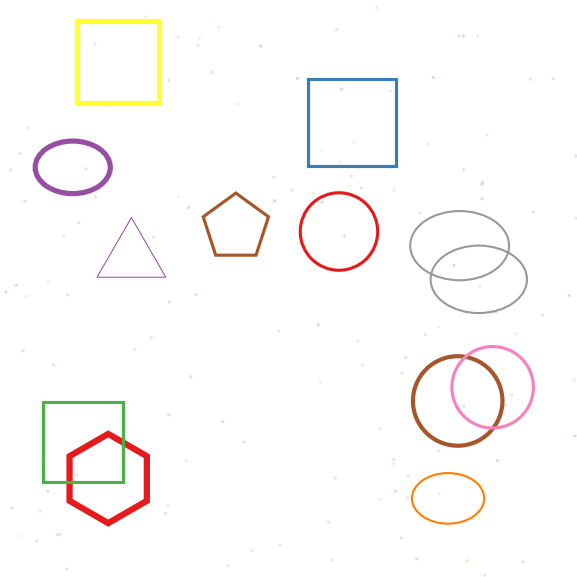[{"shape": "hexagon", "thickness": 3, "radius": 0.39, "center": [0.187, 0.171]}, {"shape": "circle", "thickness": 1.5, "radius": 0.34, "center": [0.587, 0.598]}, {"shape": "square", "thickness": 1.5, "radius": 0.38, "center": [0.61, 0.787]}, {"shape": "square", "thickness": 1.5, "radius": 0.35, "center": [0.144, 0.233]}, {"shape": "oval", "thickness": 2.5, "radius": 0.33, "center": [0.126, 0.709]}, {"shape": "triangle", "thickness": 0.5, "radius": 0.34, "center": [0.228, 0.553]}, {"shape": "oval", "thickness": 1, "radius": 0.31, "center": [0.776, 0.136]}, {"shape": "square", "thickness": 2.5, "radius": 0.36, "center": [0.205, 0.892]}, {"shape": "circle", "thickness": 2, "radius": 0.39, "center": [0.793, 0.305]}, {"shape": "pentagon", "thickness": 1.5, "radius": 0.3, "center": [0.408, 0.605]}, {"shape": "circle", "thickness": 1.5, "radius": 0.35, "center": [0.853, 0.328]}, {"shape": "oval", "thickness": 1, "radius": 0.43, "center": [0.796, 0.574]}, {"shape": "oval", "thickness": 1, "radius": 0.42, "center": [0.829, 0.515]}]